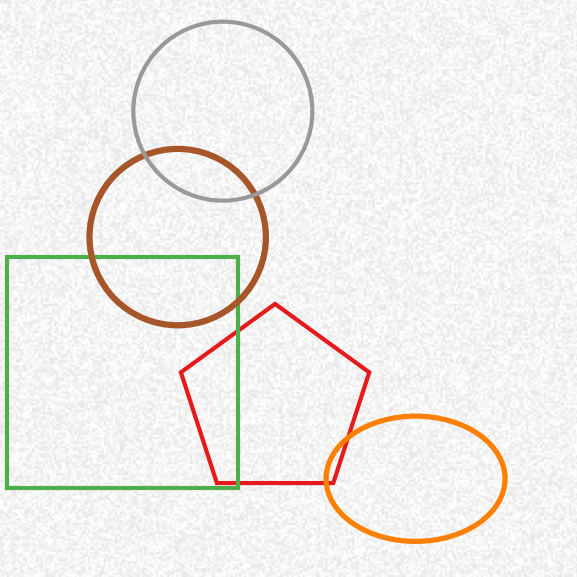[{"shape": "pentagon", "thickness": 2, "radius": 0.86, "center": [0.476, 0.301]}, {"shape": "square", "thickness": 2, "radius": 1.0, "center": [0.212, 0.354]}, {"shape": "oval", "thickness": 2.5, "radius": 0.77, "center": [0.72, 0.17]}, {"shape": "circle", "thickness": 3, "radius": 0.76, "center": [0.308, 0.589]}, {"shape": "circle", "thickness": 2, "radius": 0.77, "center": [0.386, 0.807]}]